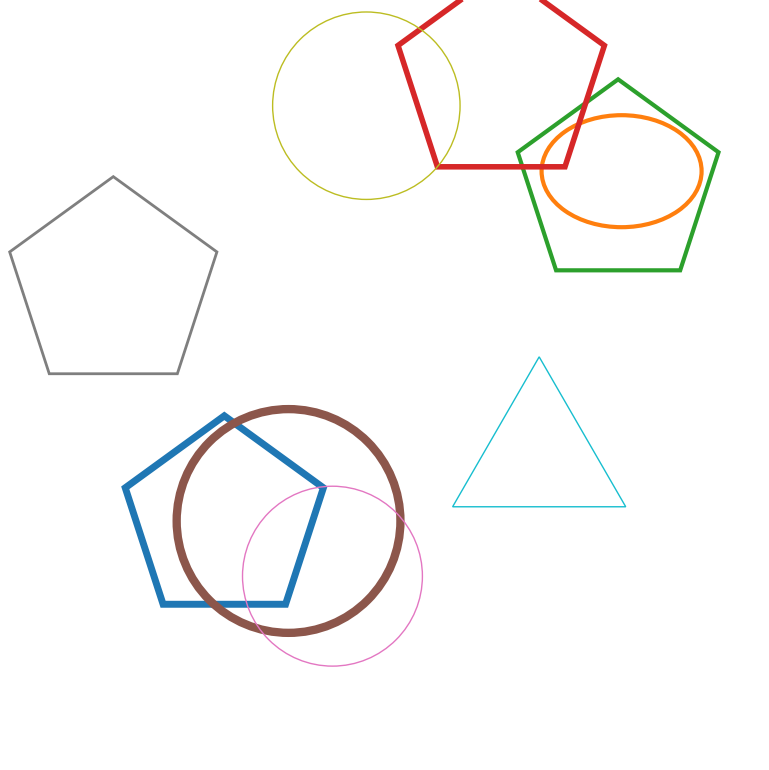[{"shape": "pentagon", "thickness": 2.5, "radius": 0.68, "center": [0.291, 0.325]}, {"shape": "oval", "thickness": 1.5, "radius": 0.52, "center": [0.807, 0.778]}, {"shape": "pentagon", "thickness": 1.5, "radius": 0.69, "center": [0.803, 0.76]}, {"shape": "pentagon", "thickness": 2, "radius": 0.7, "center": [0.651, 0.897]}, {"shape": "circle", "thickness": 3, "radius": 0.73, "center": [0.375, 0.323]}, {"shape": "circle", "thickness": 0.5, "radius": 0.58, "center": [0.432, 0.252]}, {"shape": "pentagon", "thickness": 1, "radius": 0.71, "center": [0.147, 0.629]}, {"shape": "circle", "thickness": 0.5, "radius": 0.61, "center": [0.476, 0.863]}, {"shape": "triangle", "thickness": 0.5, "radius": 0.65, "center": [0.7, 0.407]}]